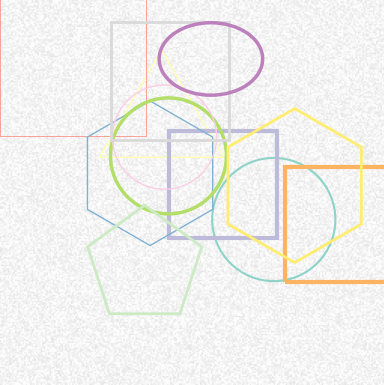[{"shape": "circle", "thickness": 1.5, "radius": 0.8, "center": [0.711, 0.43]}, {"shape": "triangle", "thickness": 1, "radius": 0.93, "center": [0.42, 0.684]}, {"shape": "square", "thickness": 3, "radius": 0.7, "center": [0.579, 0.521]}, {"shape": "square", "thickness": 0.5, "radius": 0.95, "center": [0.189, 0.837]}, {"shape": "hexagon", "thickness": 1, "radius": 0.94, "center": [0.39, 0.55]}, {"shape": "square", "thickness": 3, "radius": 0.74, "center": [0.889, 0.416]}, {"shape": "circle", "thickness": 2.5, "radius": 0.75, "center": [0.438, 0.595]}, {"shape": "circle", "thickness": 1, "radius": 0.68, "center": [0.427, 0.644]}, {"shape": "square", "thickness": 2, "radius": 0.77, "center": [0.442, 0.79]}, {"shape": "oval", "thickness": 2.5, "radius": 0.67, "center": [0.548, 0.847]}, {"shape": "pentagon", "thickness": 2, "radius": 0.78, "center": [0.376, 0.311]}, {"shape": "hexagon", "thickness": 2, "radius": 1.0, "center": [0.765, 0.518]}]